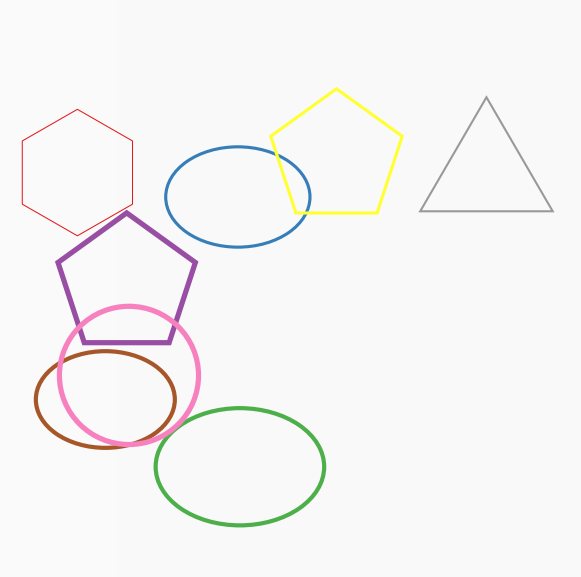[{"shape": "hexagon", "thickness": 0.5, "radius": 0.55, "center": [0.133, 0.7]}, {"shape": "oval", "thickness": 1.5, "radius": 0.62, "center": [0.409, 0.658]}, {"shape": "oval", "thickness": 2, "radius": 0.72, "center": [0.413, 0.191]}, {"shape": "pentagon", "thickness": 2.5, "radius": 0.62, "center": [0.218, 0.506]}, {"shape": "pentagon", "thickness": 1.5, "radius": 0.59, "center": [0.579, 0.726]}, {"shape": "oval", "thickness": 2, "radius": 0.6, "center": [0.181, 0.307]}, {"shape": "circle", "thickness": 2.5, "radius": 0.6, "center": [0.222, 0.349]}, {"shape": "triangle", "thickness": 1, "radius": 0.66, "center": [0.837, 0.699]}]